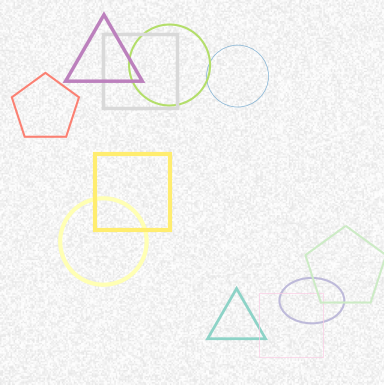[{"shape": "triangle", "thickness": 2, "radius": 0.43, "center": [0.614, 0.164]}, {"shape": "circle", "thickness": 3, "radius": 0.56, "center": [0.269, 0.373]}, {"shape": "oval", "thickness": 1.5, "radius": 0.42, "center": [0.81, 0.219]}, {"shape": "pentagon", "thickness": 1.5, "radius": 0.46, "center": [0.118, 0.719]}, {"shape": "circle", "thickness": 0.5, "radius": 0.4, "center": [0.617, 0.802]}, {"shape": "circle", "thickness": 1.5, "radius": 0.53, "center": [0.44, 0.831]}, {"shape": "square", "thickness": 0.5, "radius": 0.41, "center": [0.757, 0.156]}, {"shape": "square", "thickness": 2.5, "radius": 0.48, "center": [0.364, 0.815]}, {"shape": "triangle", "thickness": 2.5, "radius": 0.58, "center": [0.27, 0.847]}, {"shape": "pentagon", "thickness": 1.5, "radius": 0.55, "center": [0.898, 0.303]}, {"shape": "square", "thickness": 3, "radius": 0.49, "center": [0.344, 0.501]}]